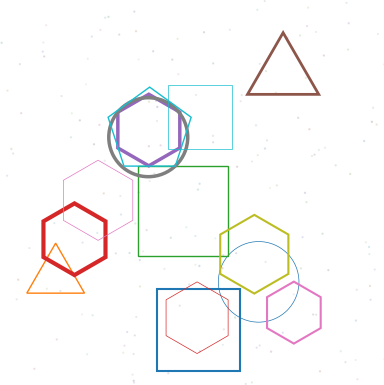[{"shape": "circle", "thickness": 0.5, "radius": 0.52, "center": [0.672, 0.268]}, {"shape": "square", "thickness": 1.5, "radius": 0.53, "center": [0.516, 0.142]}, {"shape": "triangle", "thickness": 1, "radius": 0.43, "center": [0.145, 0.282]}, {"shape": "square", "thickness": 1, "radius": 0.59, "center": [0.476, 0.452]}, {"shape": "hexagon", "thickness": 3, "radius": 0.47, "center": [0.193, 0.379]}, {"shape": "hexagon", "thickness": 0.5, "radius": 0.47, "center": [0.512, 0.175]}, {"shape": "hexagon", "thickness": 2.5, "radius": 0.46, "center": [0.387, 0.662]}, {"shape": "triangle", "thickness": 2, "radius": 0.53, "center": [0.735, 0.808]}, {"shape": "hexagon", "thickness": 0.5, "radius": 0.52, "center": [0.255, 0.48]}, {"shape": "hexagon", "thickness": 1.5, "radius": 0.4, "center": [0.763, 0.188]}, {"shape": "circle", "thickness": 2.5, "radius": 0.51, "center": [0.385, 0.644]}, {"shape": "hexagon", "thickness": 1.5, "radius": 0.51, "center": [0.661, 0.34]}, {"shape": "square", "thickness": 0.5, "radius": 0.41, "center": [0.52, 0.697]}, {"shape": "pentagon", "thickness": 1, "radius": 0.57, "center": [0.389, 0.66]}]